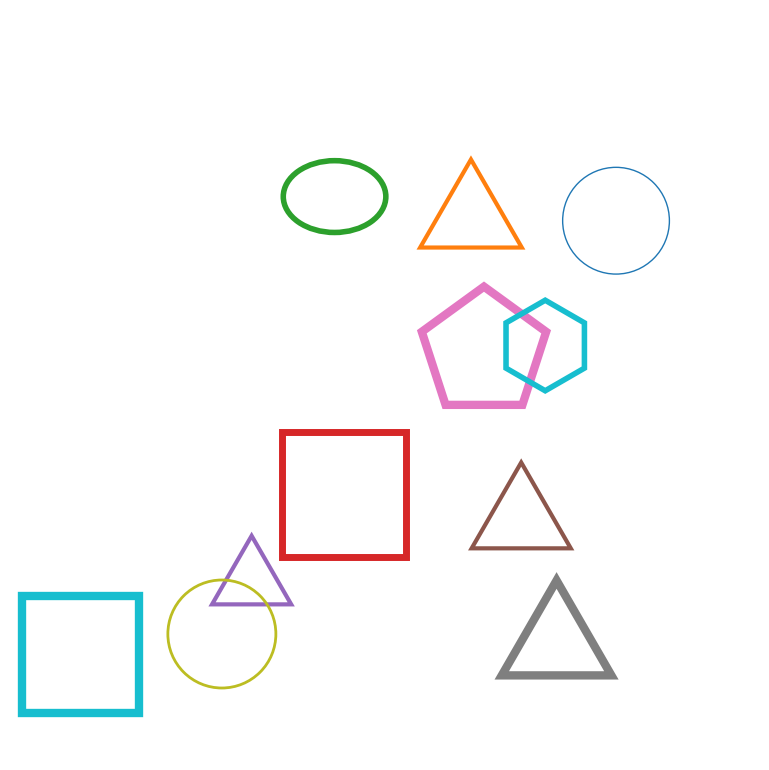[{"shape": "circle", "thickness": 0.5, "radius": 0.35, "center": [0.8, 0.713]}, {"shape": "triangle", "thickness": 1.5, "radius": 0.38, "center": [0.612, 0.717]}, {"shape": "oval", "thickness": 2, "radius": 0.33, "center": [0.434, 0.745]}, {"shape": "square", "thickness": 2.5, "radius": 0.41, "center": [0.447, 0.357]}, {"shape": "triangle", "thickness": 1.5, "radius": 0.3, "center": [0.327, 0.245]}, {"shape": "triangle", "thickness": 1.5, "radius": 0.37, "center": [0.677, 0.325]}, {"shape": "pentagon", "thickness": 3, "radius": 0.42, "center": [0.629, 0.543]}, {"shape": "triangle", "thickness": 3, "radius": 0.41, "center": [0.723, 0.164]}, {"shape": "circle", "thickness": 1, "radius": 0.35, "center": [0.288, 0.177]}, {"shape": "hexagon", "thickness": 2, "radius": 0.29, "center": [0.708, 0.551]}, {"shape": "square", "thickness": 3, "radius": 0.38, "center": [0.105, 0.15]}]